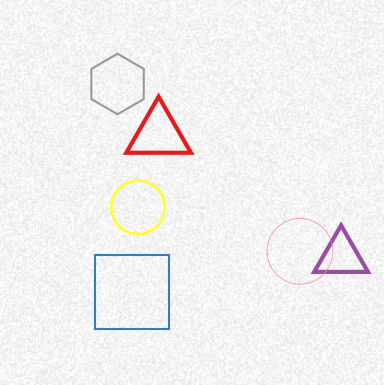[{"shape": "triangle", "thickness": 3, "radius": 0.48, "center": [0.412, 0.652]}, {"shape": "square", "thickness": 1.5, "radius": 0.48, "center": [0.342, 0.242]}, {"shape": "triangle", "thickness": 3, "radius": 0.4, "center": [0.886, 0.334]}, {"shape": "circle", "thickness": 2, "radius": 0.35, "center": [0.358, 0.461]}, {"shape": "circle", "thickness": 0.5, "radius": 0.43, "center": [0.779, 0.347]}, {"shape": "hexagon", "thickness": 1.5, "radius": 0.39, "center": [0.305, 0.782]}]